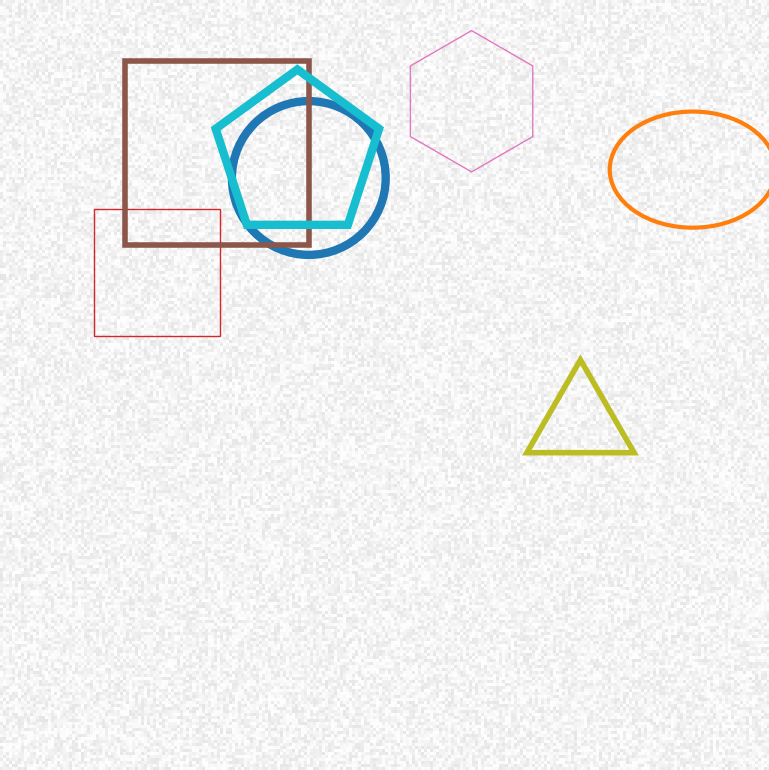[{"shape": "circle", "thickness": 3, "radius": 0.5, "center": [0.401, 0.769]}, {"shape": "oval", "thickness": 1.5, "radius": 0.54, "center": [0.9, 0.78]}, {"shape": "square", "thickness": 0.5, "radius": 0.41, "center": [0.204, 0.646]}, {"shape": "square", "thickness": 2, "radius": 0.6, "center": [0.281, 0.801]}, {"shape": "hexagon", "thickness": 0.5, "radius": 0.46, "center": [0.612, 0.868]}, {"shape": "triangle", "thickness": 2, "radius": 0.4, "center": [0.754, 0.452]}, {"shape": "pentagon", "thickness": 3, "radius": 0.56, "center": [0.386, 0.798]}]